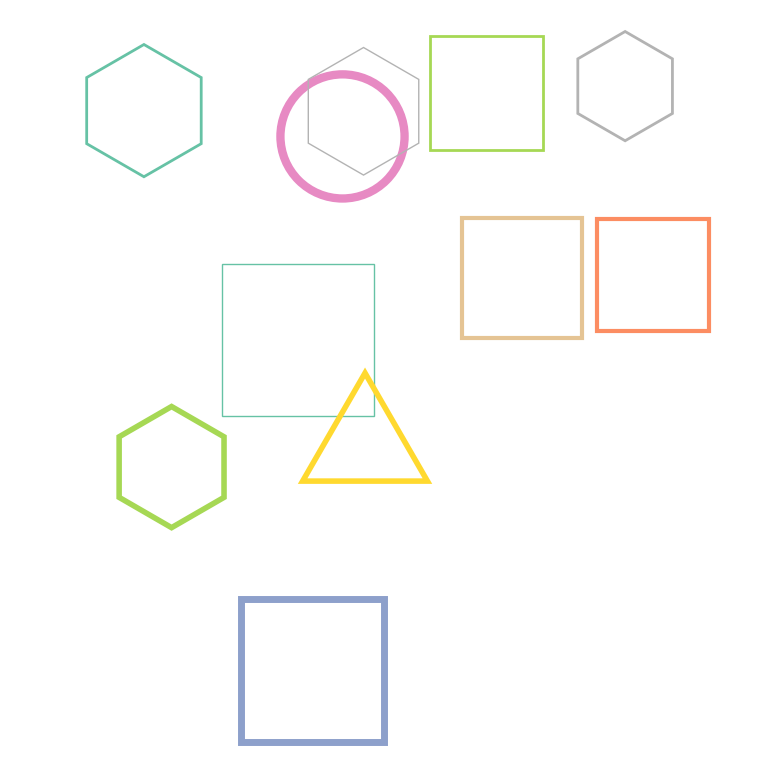[{"shape": "hexagon", "thickness": 1, "radius": 0.43, "center": [0.187, 0.856]}, {"shape": "square", "thickness": 0.5, "radius": 0.5, "center": [0.387, 0.559]}, {"shape": "square", "thickness": 1.5, "radius": 0.36, "center": [0.848, 0.642]}, {"shape": "square", "thickness": 2.5, "radius": 0.47, "center": [0.406, 0.129]}, {"shape": "circle", "thickness": 3, "radius": 0.4, "center": [0.445, 0.823]}, {"shape": "square", "thickness": 1, "radius": 0.37, "center": [0.632, 0.879]}, {"shape": "hexagon", "thickness": 2, "radius": 0.39, "center": [0.223, 0.393]}, {"shape": "triangle", "thickness": 2, "radius": 0.47, "center": [0.474, 0.422]}, {"shape": "square", "thickness": 1.5, "radius": 0.39, "center": [0.678, 0.639]}, {"shape": "hexagon", "thickness": 1, "radius": 0.35, "center": [0.812, 0.888]}, {"shape": "hexagon", "thickness": 0.5, "radius": 0.41, "center": [0.472, 0.855]}]